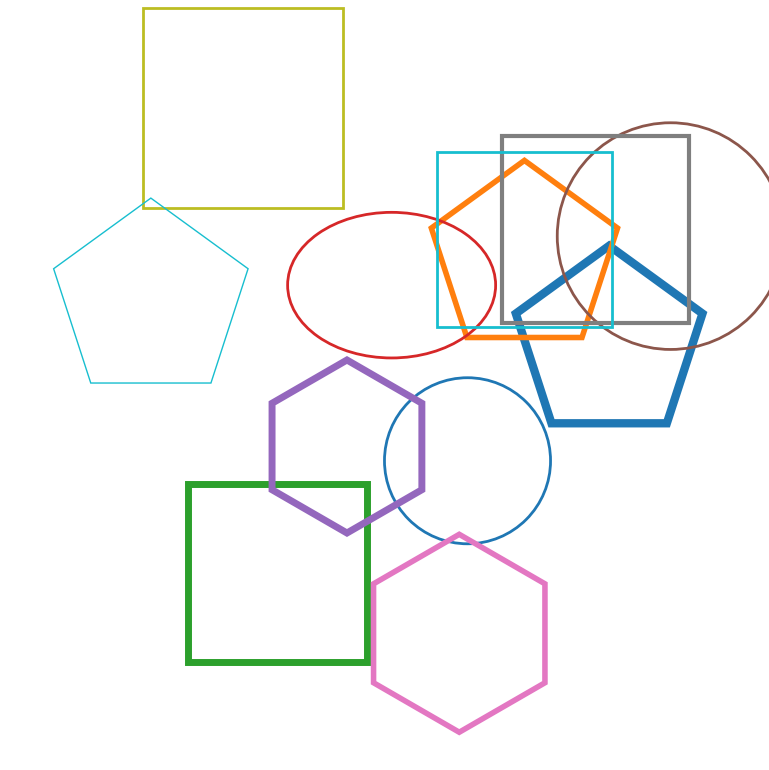[{"shape": "circle", "thickness": 1, "radius": 0.54, "center": [0.607, 0.402]}, {"shape": "pentagon", "thickness": 3, "radius": 0.64, "center": [0.791, 0.553]}, {"shape": "pentagon", "thickness": 2, "radius": 0.64, "center": [0.681, 0.665]}, {"shape": "square", "thickness": 2.5, "radius": 0.58, "center": [0.36, 0.256]}, {"shape": "oval", "thickness": 1, "radius": 0.68, "center": [0.509, 0.63]}, {"shape": "hexagon", "thickness": 2.5, "radius": 0.56, "center": [0.451, 0.42]}, {"shape": "circle", "thickness": 1, "radius": 0.74, "center": [0.871, 0.693]}, {"shape": "hexagon", "thickness": 2, "radius": 0.64, "center": [0.596, 0.178]}, {"shape": "square", "thickness": 1.5, "radius": 0.61, "center": [0.773, 0.702]}, {"shape": "square", "thickness": 1, "radius": 0.65, "center": [0.316, 0.859]}, {"shape": "square", "thickness": 1, "radius": 0.57, "center": [0.681, 0.689]}, {"shape": "pentagon", "thickness": 0.5, "radius": 0.66, "center": [0.196, 0.61]}]